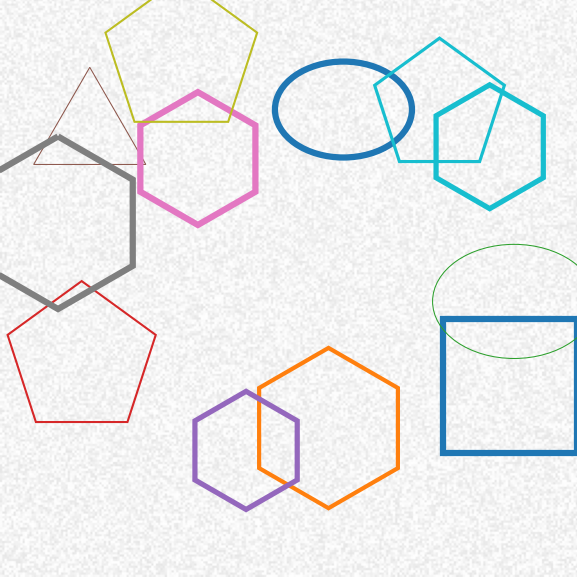[{"shape": "square", "thickness": 3, "radius": 0.58, "center": [0.884, 0.331]}, {"shape": "oval", "thickness": 3, "radius": 0.59, "center": [0.595, 0.809]}, {"shape": "hexagon", "thickness": 2, "radius": 0.69, "center": [0.569, 0.258]}, {"shape": "oval", "thickness": 0.5, "radius": 0.71, "center": [0.89, 0.477]}, {"shape": "pentagon", "thickness": 1, "radius": 0.67, "center": [0.141, 0.377]}, {"shape": "hexagon", "thickness": 2.5, "radius": 0.51, "center": [0.426, 0.219]}, {"shape": "triangle", "thickness": 0.5, "radius": 0.56, "center": [0.155, 0.77]}, {"shape": "hexagon", "thickness": 3, "radius": 0.58, "center": [0.343, 0.725]}, {"shape": "hexagon", "thickness": 3, "radius": 0.75, "center": [0.1, 0.613]}, {"shape": "pentagon", "thickness": 1, "radius": 0.69, "center": [0.314, 0.9]}, {"shape": "hexagon", "thickness": 2.5, "radius": 0.54, "center": [0.848, 0.745]}, {"shape": "pentagon", "thickness": 1.5, "radius": 0.59, "center": [0.761, 0.815]}]